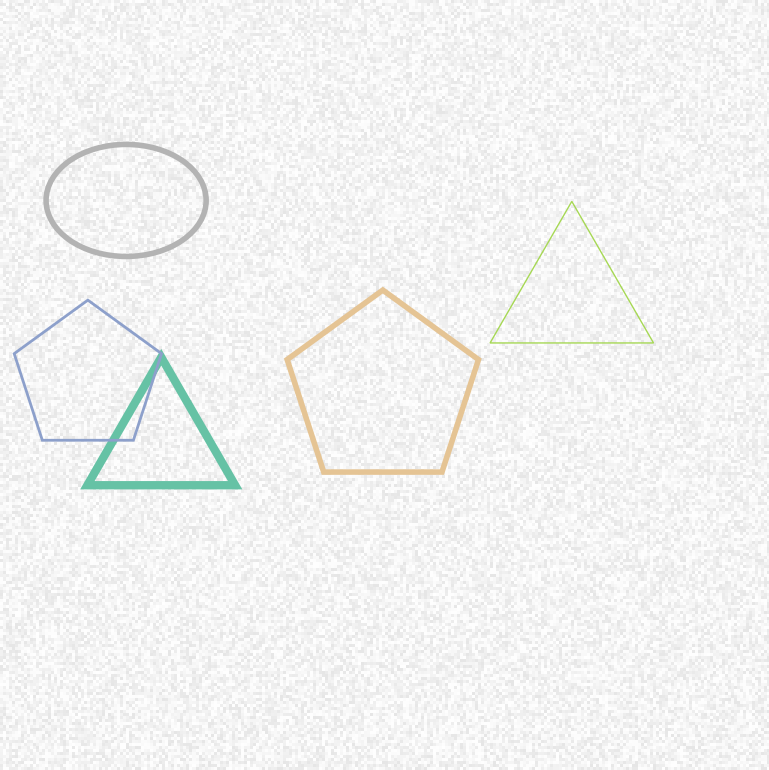[{"shape": "triangle", "thickness": 3, "radius": 0.55, "center": [0.209, 0.425]}, {"shape": "pentagon", "thickness": 1, "radius": 0.5, "center": [0.114, 0.51]}, {"shape": "triangle", "thickness": 0.5, "radius": 0.61, "center": [0.743, 0.616]}, {"shape": "pentagon", "thickness": 2, "radius": 0.65, "center": [0.497, 0.493]}, {"shape": "oval", "thickness": 2, "radius": 0.52, "center": [0.164, 0.74]}]